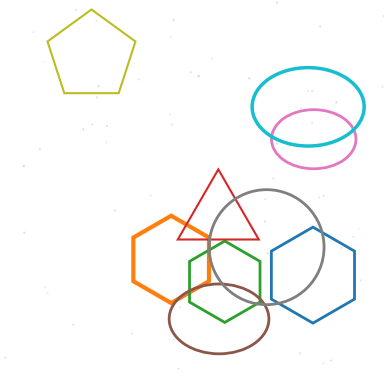[{"shape": "hexagon", "thickness": 2, "radius": 0.62, "center": [0.813, 0.285]}, {"shape": "hexagon", "thickness": 3, "radius": 0.57, "center": [0.445, 0.326]}, {"shape": "hexagon", "thickness": 2, "radius": 0.53, "center": [0.584, 0.268]}, {"shape": "triangle", "thickness": 1.5, "radius": 0.61, "center": [0.567, 0.439]}, {"shape": "oval", "thickness": 2, "radius": 0.65, "center": [0.569, 0.172]}, {"shape": "oval", "thickness": 2, "radius": 0.55, "center": [0.815, 0.638]}, {"shape": "circle", "thickness": 2, "radius": 0.75, "center": [0.692, 0.358]}, {"shape": "pentagon", "thickness": 1.5, "radius": 0.6, "center": [0.238, 0.855]}, {"shape": "oval", "thickness": 2.5, "radius": 0.73, "center": [0.8, 0.723]}]